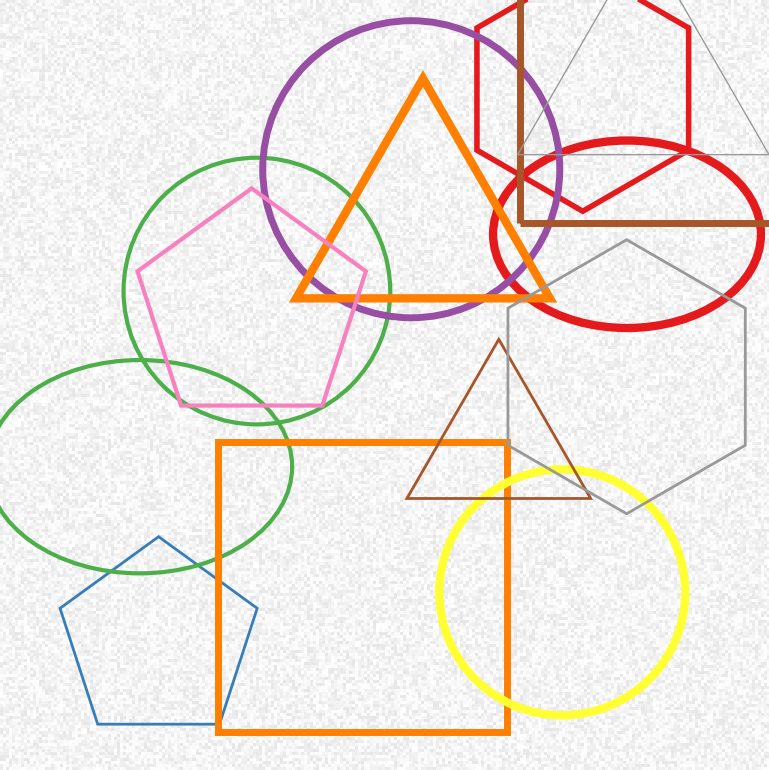[{"shape": "hexagon", "thickness": 2, "radius": 0.79, "center": [0.757, 0.884]}, {"shape": "oval", "thickness": 3, "radius": 0.87, "center": [0.814, 0.696]}, {"shape": "pentagon", "thickness": 1, "radius": 0.67, "center": [0.206, 0.168]}, {"shape": "oval", "thickness": 1.5, "radius": 0.99, "center": [0.182, 0.394]}, {"shape": "circle", "thickness": 1.5, "radius": 0.87, "center": [0.334, 0.622]}, {"shape": "circle", "thickness": 2.5, "radius": 0.96, "center": [0.534, 0.78]}, {"shape": "square", "thickness": 2.5, "radius": 0.94, "center": [0.471, 0.238]}, {"shape": "triangle", "thickness": 3, "radius": 0.95, "center": [0.549, 0.708]}, {"shape": "circle", "thickness": 3, "radius": 0.8, "center": [0.73, 0.231]}, {"shape": "square", "thickness": 2.5, "radius": 0.94, "center": [0.863, 0.898]}, {"shape": "triangle", "thickness": 1, "radius": 0.69, "center": [0.648, 0.422]}, {"shape": "pentagon", "thickness": 1.5, "radius": 0.78, "center": [0.327, 0.599]}, {"shape": "triangle", "thickness": 0.5, "radius": 0.94, "center": [0.835, 0.893]}, {"shape": "hexagon", "thickness": 1, "radius": 0.89, "center": [0.814, 0.511]}]